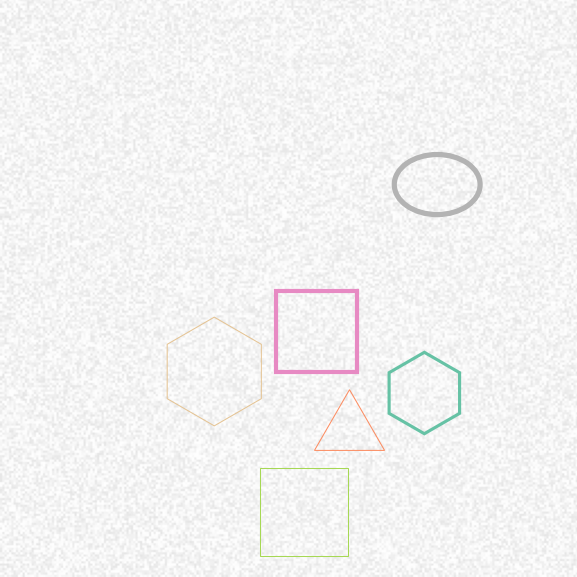[{"shape": "hexagon", "thickness": 1.5, "radius": 0.35, "center": [0.735, 0.319]}, {"shape": "triangle", "thickness": 0.5, "radius": 0.35, "center": [0.605, 0.254]}, {"shape": "square", "thickness": 2, "radius": 0.35, "center": [0.548, 0.425]}, {"shape": "square", "thickness": 0.5, "radius": 0.38, "center": [0.526, 0.112]}, {"shape": "hexagon", "thickness": 0.5, "radius": 0.47, "center": [0.371, 0.356]}, {"shape": "oval", "thickness": 2.5, "radius": 0.37, "center": [0.757, 0.68]}]